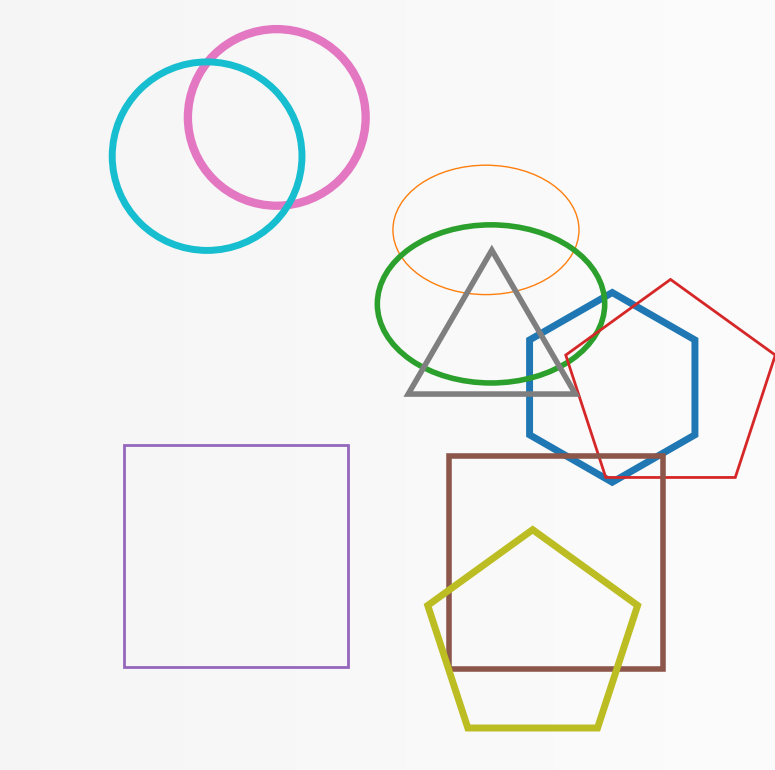[{"shape": "hexagon", "thickness": 2.5, "radius": 0.62, "center": [0.79, 0.497]}, {"shape": "oval", "thickness": 0.5, "radius": 0.6, "center": [0.627, 0.701]}, {"shape": "oval", "thickness": 2, "radius": 0.73, "center": [0.634, 0.605]}, {"shape": "pentagon", "thickness": 1, "radius": 0.71, "center": [0.865, 0.495]}, {"shape": "square", "thickness": 1, "radius": 0.72, "center": [0.305, 0.278]}, {"shape": "square", "thickness": 2, "radius": 0.69, "center": [0.717, 0.27]}, {"shape": "circle", "thickness": 3, "radius": 0.57, "center": [0.357, 0.847]}, {"shape": "triangle", "thickness": 2, "radius": 0.62, "center": [0.635, 0.551]}, {"shape": "pentagon", "thickness": 2.5, "radius": 0.71, "center": [0.687, 0.17]}, {"shape": "circle", "thickness": 2.5, "radius": 0.61, "center": [0.267, 0.797]}]